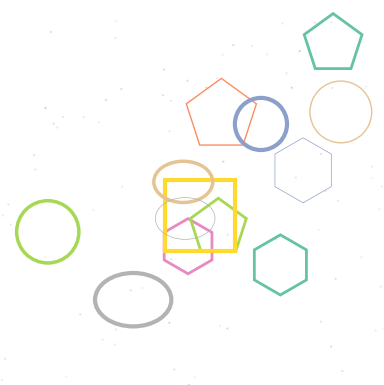[{"shape": "hexagon", "thickness": 2, "radius": 0.39, "center": [0.728, 0.312]}, {"shape": "pentagon", "thickness": 2, "radius": 0.39, "center": [0.865, 0.886]}, {"shape": "pentagon", "thickness": 1, "radius": 0.48, "center": [0.575, 0.701]}, {"shape": "circle", "thickness": 3, "radius": 0.34, "center": [0.678, 0.678]}, {"shape": "hexagon", "thickness": 0.5, "radius": 0.42, "center": [0.787, 0.558]}, {"shape": "hexagon", "thickness": 2, "radius": 0.36, "center": [0.488, 0.361]}, {"shape": "pentagon", "thickness": 2, "radius": 0.38, "center": [0.567, 0.409]}, {"shape": "circle", "thickness": 2.5, "radius": 0.4, "center": [0.124, 0.398]}, {"shape": "square", "thickness": 3, "radius": 0.46, "center": [0.519, 0.441]}, {"shape": "oval", "thickness": 2.5, "radius": 0.38, "center": [0.476, 0.528]}, {"shape": "circle", "thickness": 1, "radius": 0.4, "center": [0.885, 0.709]}, {"shape": "oval", "thickness": 0.5, "radius": 0.39, "center": [0.481, 0.433]}, {"shape": "oval", "thickness": 3, "radius": 0.5, "center": [0.346, 0.222]}]